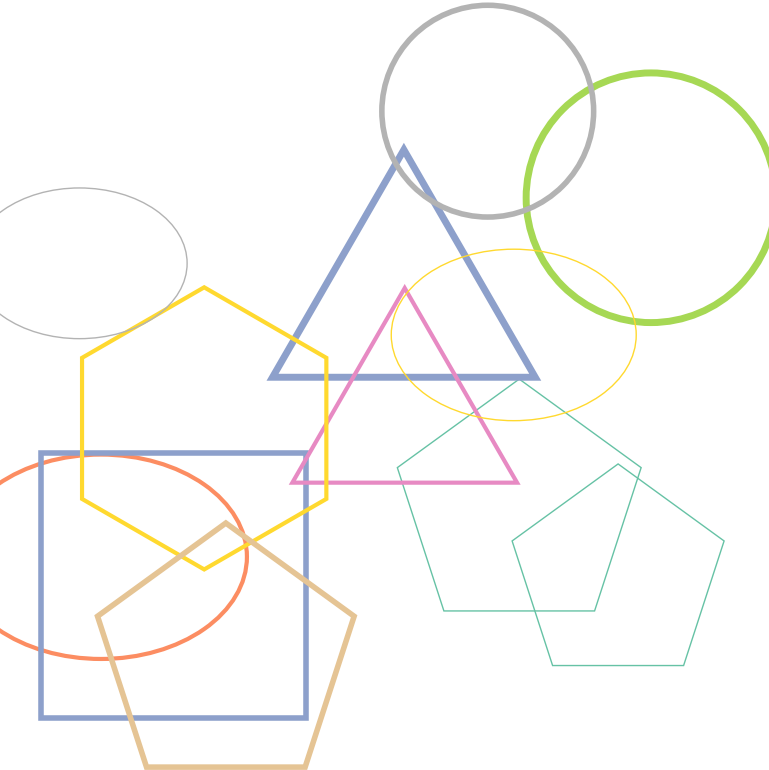[{"shape": "pentagon", "thickness": 0.5, "radius": 0.72, "center": [0.803, 0.253]}, {"shape": "pentagon", "thickness": 0.5, "radius": 0.83, "center": [0.674, 0.341]}, {"shape": "oval", "thickness": 1.5, "radius": 0.95, "center": [0.131, 0.277]}, {"shape": "square", "thickness": 2, "radius": 0.86, "center": [0.225, 0.24]}, {"shape": "triangle", "thickness": 2.5, "radius": 0.98, "center": [0.525, 0.609]}, {"shape": "triangle", "thickness": 1.5, "radius": 0.84, "center": [0.526, 0.457]}, {"shape": "circle", "thickness": 2.5, "radius": 0.81, "center": [0.845, 0.743]}, {"shape": "hexagon", "thickness": 1.5, "radius": 0.92, "center": [0.265, 0.444]}, {"shape": "oval", "thickness": 0.5, "radius": 0.8, "center": [0.667, 0.565]}, {"shape": "pentagon", "thickness": 2, "radius": 0.88, "center": [0.293, 0.145]}, {"shape": "circle", "thickness": 2, "radius": 0.69, "center": [0.633, 0.856]}, {"shape": "oval", "thickness": 0.5, "radius": 0.7, "center": [0.103, 0.658]}]